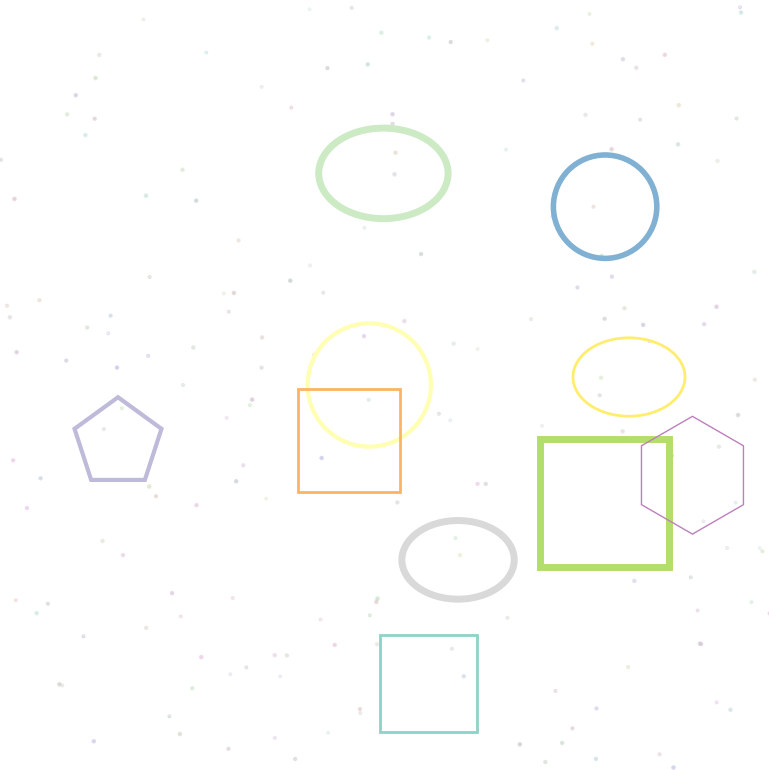[{"shape": "square", "thickness": 1, "radius": 0.32, "center": [0.556, 0.113]}, {"shape": "circle", "thickness": 1.5, "radius": 0.4, "center": [0.48, 0.5]}, {"shape": "pentagon", "thickness": 1.5, "radius": 0.3, "center": [0.153, 0.425]}, {"shape": "circle", "thickness": 2, "radius": 0.34, "center": [0.786, 0.732]}, {"shape": "square", "thickness": 1, "radius": 0.33, "center": [0.453, 0.428]}, {"shape": "square", "thickness": 2.5, "radius": 0.42, "center": [0.785, 0.347]}, {"shape": "oval", "thickness": 2.5, "radius": 0.36, "center": [0.595, 0.273]}, {"shape": "hexagon", "thickness": 0.5, "radius": 0.38, "center": [0.899, 0.383]}, {"shape": "oval", "thickness": 2.5, "radius": 0.42, "center": [0.498, 0.775]}, {"shape": "oval", "thickness": 1, "radius": 0.36, "center": [0.817, 0.51]}]